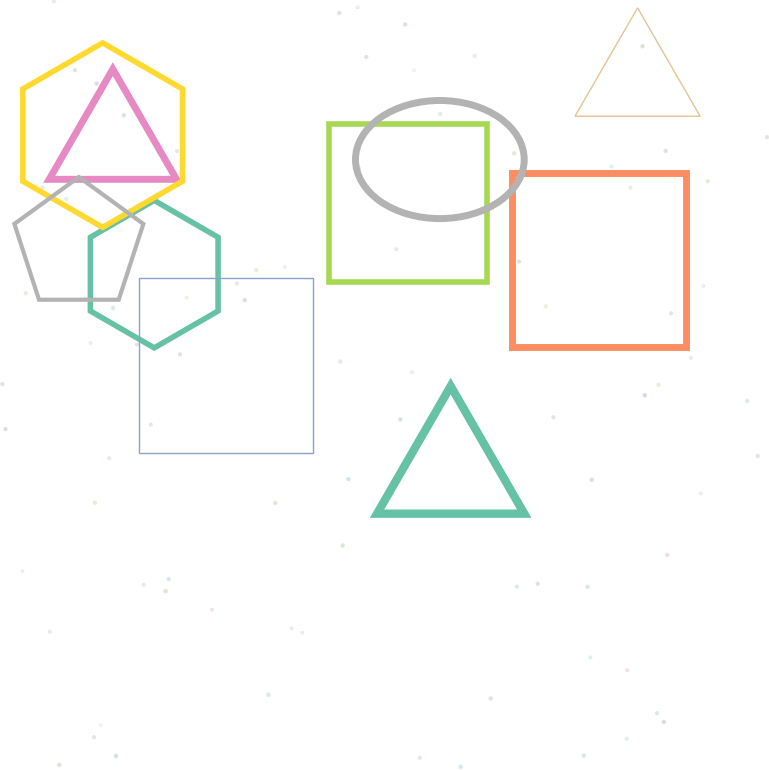[{"shape": "hexagon", "thickness": 2, "radius": 0.48, "center": [0.2, 0.644]}, {"shape": "triangle", "thickness": 3, "radius": 0.55, "center": [0.585, 0.388]}, {"shape": "square", "thickness": 2.5, "radius": 0.56, "center": [0.778, 0.662]}, {"shape": "square", "thickness": 0.5, "radius": 0.57, "center": [0.294, 0.525]}, {"shape": "triangle", "thickness": 2.5, "radius": 0.48, "center": [0.147, 0.815]}, {"shape": "square", "thickness": 2, "radius": 0.51, "center": [0.53, 0.737]}, {"shape": "hexagon", "thickness": 2, "radius": 0.6, "center": [0.133, 0.825]}, {"shape": "triangle", "thickness": 0.5, "radius": 0.47, "center": [0.828, 0.896]}, {"shape": "pentagon", "thickness": 1.5, "radius": 0.44, "center": [0.102, 0.682]}, {"shape": "oval", "thickness": 2.5, "radius": 0.55, "center": [0.571, 0.793]}]